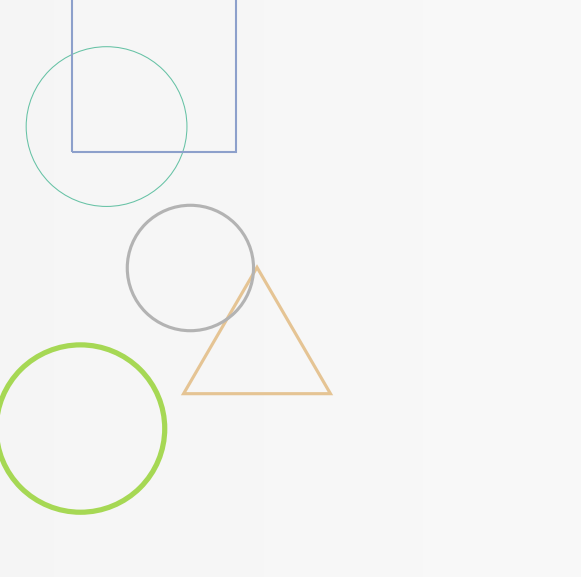[{"shape": "circle", "thickness": 0.5, "radius": 0.69, "center": [0.183, 0.78]}, {"shape": "square", "thickness": 1, "radius": 0.71, "center": [0.265, 0.878]}, {"shape": "circle", "thickness": 2.5, "radius": 0.72, "center": [0.139, 0.257]}, {"shape": "triangle", "thickness": 1.5, "radius": 0.73, "center": [0.442, 0.39]}, {"shape": "circle", "thickness": 1.5, "radius": 0.54, "center": [0.328, 0.535]}]